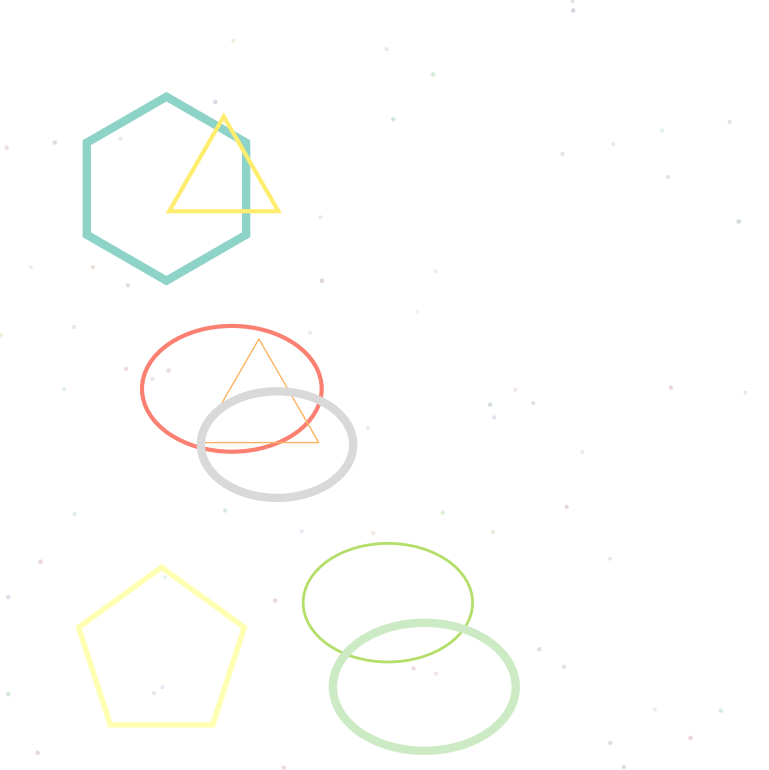[{"shape": "hexagon", "thickness": 3, "radius": 0.6, "center": [0.216, 0.755]}, {"shape": "pentagon", "thickness": 2, "radius": 0.57, "center": [0.21, 0.15]}, {"shape": "oval", "thickness": 1.5, "radius": 0.58, "center": [0.301, 0.495]}, {"shape": "triangle", "thickness": 0.5, "radius": 0.45, "center": [0.336, 0.47]}, {"shape": "oval", "thickness": 1, "radius": 0.55, "center": [0.504, 0.217]}, {"shape": "oval", "thickness": 3, "radius": 0.49, "center": [0.36, 0.423]}, {"shape": "oval", "thickness": 3, "radius": 0.59, "center": [0.551, 0.108]}, {"shape": "triangle", "thickness": 1.5, "radius": 0.41, "center": [0.291, 0.767]}]